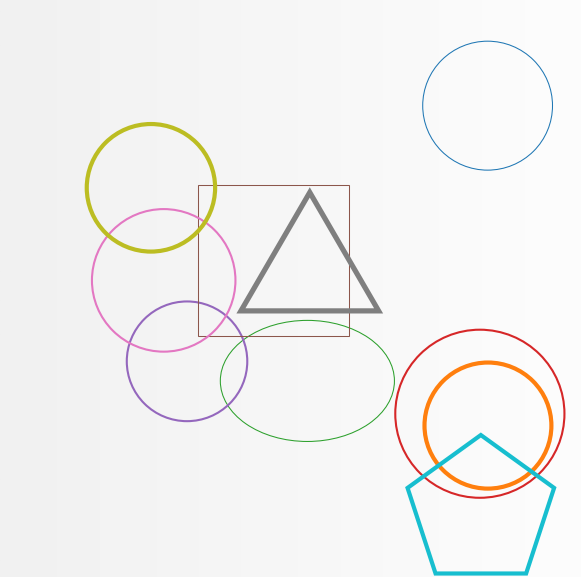[{"shape": "circle", "thickness": 0.5, "radius": 0.56, "center": [0.839, 0.816]}, {"shape": "circle", "thickness": 2, "radius": 0.55, "center": [0.839, 0.262]}, {"shape": "oval", "thickness": 0.5, "radius": 0.75, "center": [0.529, 0.34]}, {"shape": "circle", "thickness": 1, "radius": 0.73, "center": [0.826, 0.283]}, {"shape": "circle", "thickness": 1, "radius": 0.52, "center": [0.322, 0.373]}, {"shape": "square", "thickness": 0.5, "radius": 0.65, "center": [0.47, 0.548]}, {"shape": "circle", "thickness": 1, "radius": 0.62, "center": [0.282, 0.514]}, {"shape": "triangle", "thickness": 2.5, "radius": 0.68, "center": [0.533, 0.529]}, {"shape": "circle", "thickness": 2, "radius": 0.55, "center": [0.26, 0.674]}, {"shape": "pentagon", "thickness": 2, "radius": 0.66, "center": [0.827, 0.113]}]